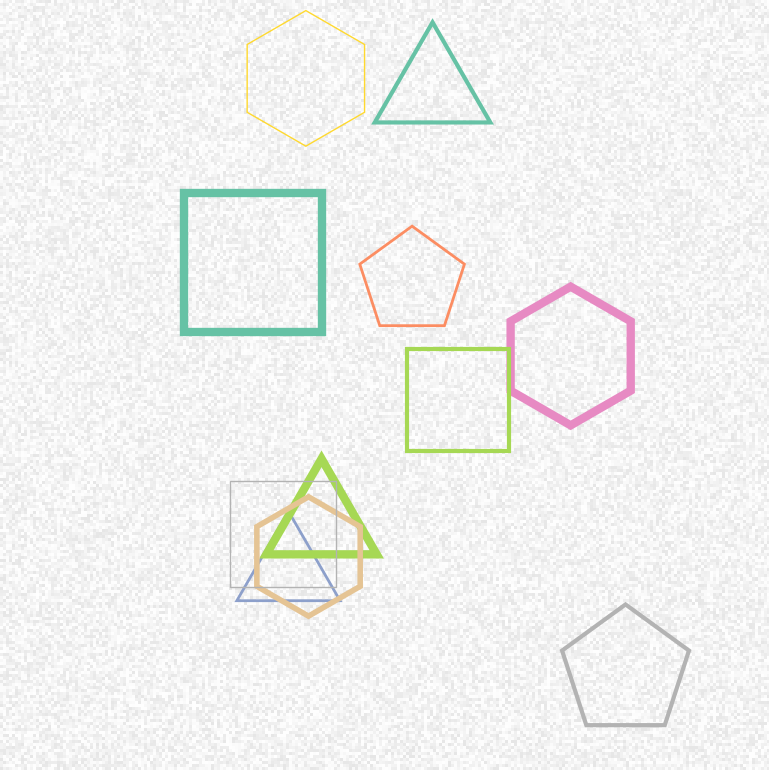[{"shape": "square", "thickness": 3, "radius": 0.45, "center": [0.329, 0.659]}, {"shape": "triangle", "thickness": 1.5, "radius": 0.43, "center": [0.562, 0.884]}, {"shape": "pentagon", "thickness": 1, "radius": 0.36, "center": [0.535, 0.635]}, {"shape": "triangle", "thickness": 1, "radius": 0.39, "center": [0.375, 0.259]}, {"shape": "hexagon", "thickness": 3, "radius": 0.45, "center": [0.741, 0.538]}, {"shape": "triangle", "thickness": 3, "radius": 0.41, "center": [0.418, 0.321]}, {"shape": "square", "thickness": 1.5, "radius": 0.33, "center": [0.595, 0.48]}, {"shape": "hexagon", "thickness": 0.5, "radius": 0.44, "center": [0.397, 0.898]}, {"shape": "hexagon", "thickness": 2, "radius": 0.39, "center": [0.401, 0.277]}, {"shape": "pentagon", "thickness": 1.5, "radius": 0.43, "center": [0.812, 0.128]}, {"shape": "square", "thickness": 0.5, "radius": 0.34, "center": [0.368, 0.306]}]